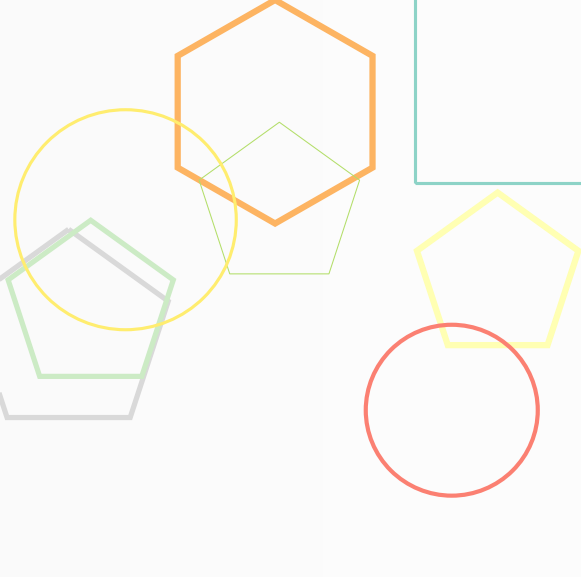[{"shape": "square", "thickness": 1.5, "radius": 0.89, "center": [0.892, 0.859]}, {"shape": "pentagon", "thickness": 3, "radius": 0.73, "center": [0.856, 0.52]}, {"shape": "circle", "thickness": 2, "radius": 0.74, "center": [0.777, 0.289]}, {"shape": "hexagon", "thickness": 3, "radius": 0.97, "center": [0.473, 0.806]}, {"shape": "pentagon", "thickness": 0.5, "radius": 0.73, "center": [0.481, 0.642]}, {"shape": "pentagon", "thickness": 2.5, "radius": 0.9, "center": [0.118, 0.422]}, {"shape": "pentagon", "thickness": 2.5, "radius": 0.75, "center": [0.156, 0.468]}, {"shape": "circle", "thickness": 1.5, "radius": 0.95, "center": [0.216, 0.619]}]